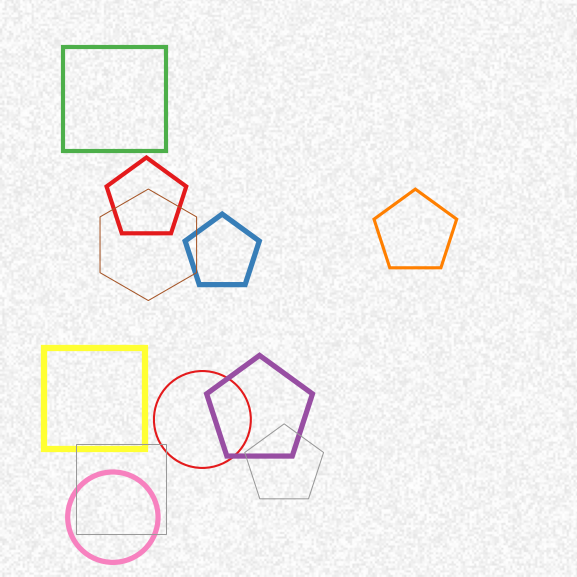[{"shape": "pentagon", "thickness": 2, "radius": 0.36, "center": [0.254, 0.654]}, {"shape": "circle", "thickness": 1, "radius": 0.42, "center": [0.35, 0.273]}, {"shape": "pentagon", "thickness": 2.5, "radius": 0.34, "center": [0.385, 0.561]}, {"shape": "square", "thickness": 2, "radius": 0.45, "center": [0.198, 0.828]}, {"shape": "pentagon", "thickness": 2.5, "radius": 0.48, "center": [0.449, 0.287]}, {"shape": "pentagon", "thickness": 1.5, "radius": 0.38, "center": [0.719, 0.596]}, {"shape": "square", "thickness": 3, "radius": 0.44, "center": [0.164, 0.31]}, {"shape": "hexagon", "thickness": 0.5, "radius": 0.48, "center": [0.257, 0.575]}, {"shape": "circle", "thickness": 2.5, "radius": 0.39, "center": [0.195, 0.104]}, {"shape": "square", "thickness": 0.5, "radius": 0.39, "center": [0.21, 0.152]}, {"shape": "pentagon", "thickness": 0.5, "radius": 0.36, "center": [0.492, 0.193]}]